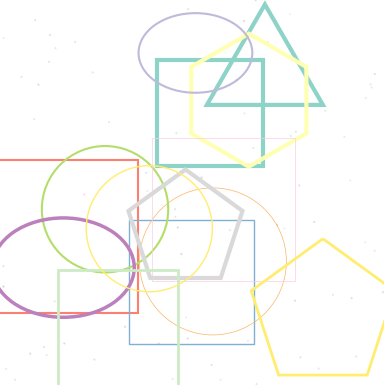[{"shape": "triangle", "thickness": 3, "radius": 0.87, "center": [0.688, 0.814]}, {"shape": "square", "thickness": 3, "radius": 0.69, "center": [0.545, 0.707]}, {"shape": "hexagon", "thickness": 3, "radius": 0.86, "center": [0.646, 0.74]}, {"shape": "oval", "thickness": 1.5, "radius": 0.74, "center": [0.508, 0.862]}, {"shape": "square", "thickness": 1.5, "radius": 0.99, "center": [0.159, 0.386]}, {"shape": "square", "thickness": 1, "radius": 0.81, "center": [0.497, 0.268]}, {"shape": "circle", "thickness": 0.5, "radius": 0.95, "center": [0.553, 0.321]}, {"shape": "circle", "thickness": 1.5, "radius": 0.82, "center": [0.273, 0.457]}, {"shape": "square", "thickness": 0.5, "radius": 0.92, "center": [0.58, 0.456]}, {"shape": "pentagon", "thickness": 3, "radius": 0.78, "center": [0.482, 0.404]}, {"shape": "oval", "thickness": 2.5, "radius": 0.92, "center": [0.164, 0.305]}, {"shape": "square", "thickness": 2, "radius": 0.78, "center": [0.307, 0.143]}, {"shape": "pentagon", "thickness": 2, "radius": 0.98, "center": [0.839, 0.184]}, {"shape": "circle", "thickness": 1, "radius": 0.82, "center": [0.388, 0.406]}]